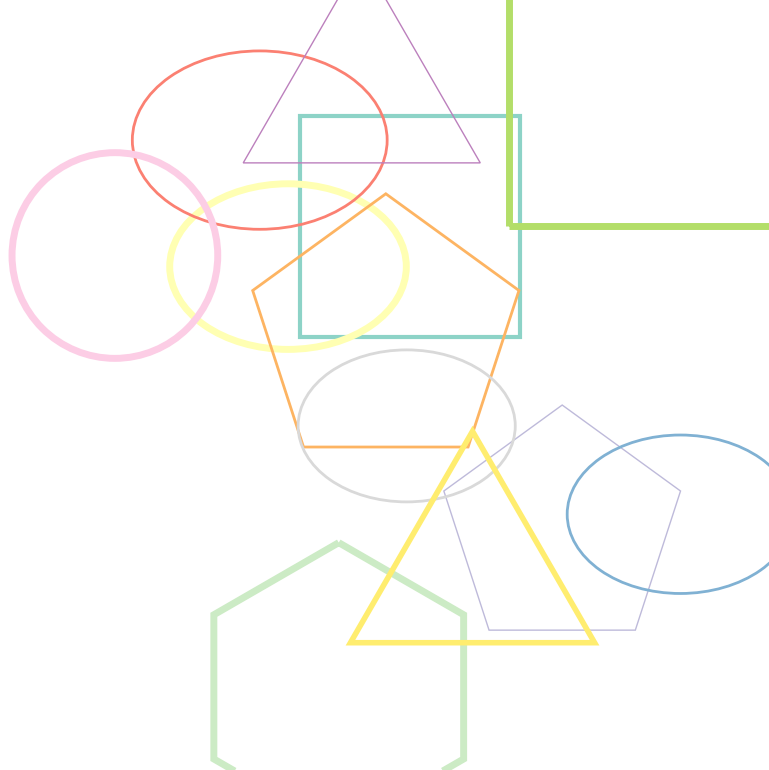[{"shape": "square", "thickness": 1.5, "radius": 0.71, "center": [0.533, 0.706]}, {"shape": "oval", "thickness": 2.5, "radius": 0.77, "center": [0.374, 0.654]}, {"shape": "pentagon", "thickness": 0.5, "radius": 0.81, "center": [0.73, 0.312]}, {"shape": "oval", "thickness": 1, "radius": 0.83, "center": [0.337, 0.818]}, {"shape": "oval", "thickness": 1, "radius": 0.74, "center": [0.884, 0.332]}, {"shape": "pentagon", "thickness": 1, "radius": 0.91, "center": [0.501, 0.567]}, {"shape": "square", "thickness": 2.5, "radius": 0.87, "center": [0.835, 0.879]}, {"shape": "circle", "thickness": 2.5, "radius": 0.67, "center": [0.149, 0.668]}, {"shape": "oval", "thickness": 1, "radius": 0.71, "center": [0.528, 0.447]}, {"shape": "triangle", "thickness": 0.5, "radius": 0.89, "center": [0.47, 0.877]}, {"shape": "hexagon", "thickness": 2.5, "radius": 0.94, "center": [0.44, 0.108]}, {"shape": "triangle", "thickness": 2, "radius": 0.92, "center": [0.614, 0.257]}]